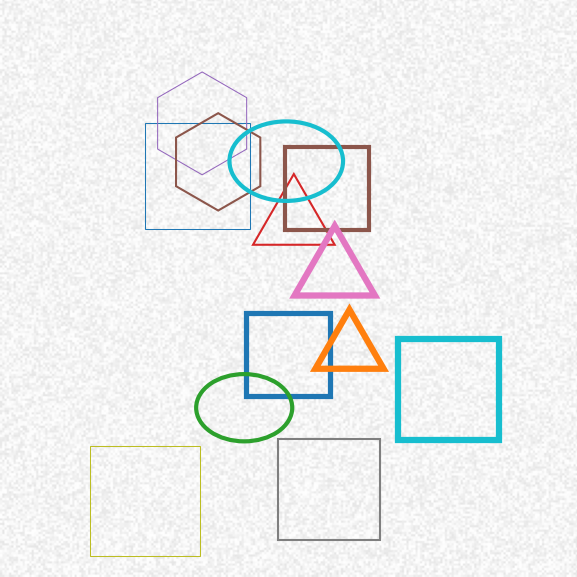[{"shape": "square", "thickness": 2.5, "radius": 0.36, "center": [0.499, 0.385]}, {"shape": "square", "thickness": 0.5, "radius": 0.46, "center": [0.342, 0.694]}, {"shape": "triangle", "thickness": 3, "radius": 0.34, "center": [0.605, 0.395]}, {"shape": "oval", "thickness": 2, "radius": 0.42, "center": [0.423, 0.293]}, {"shape": "triangle", "thickness": 1, "radius": 0.41, "center": [0.509, 0.616]}, {"shape": "hexagon", "thickness": 0.5, "radius": 0.45, "center": [0.35, 0.785]}, {"shape": "hexagon", "thickness": 1, "radius": 0.42, "center": [0.378, 0.719]}, {"shape": "square", "thickness": 2, "radius": 0.36, "center": [0.566, 0.673]}, {"shape": "triangle", "thickness": 3, "radius": 0.4, "center": [0.58, 0.528]}, {"shape": "square", "thickness": 1, "radius": 0.44, "center": [0.569, 0.151]}, {"shape": "square", "thickness": 0.5, "radius": 0.48, "center": [0.251, 0.132]}, {"shape": "square", "thickness": 3, "radius": 0.44, "center": [0.777, 0.325]}, {"shape": "oval", "thickness": 2, "radius": 0.49, "center": [0.496, 0.72]}]